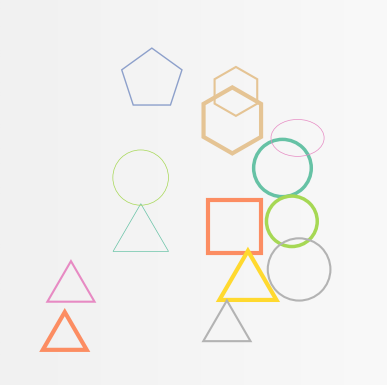[{"shape": "triangle", "thickness": 0.5, "radius": 0.41, "center": [0.363, 0.388]}, {"shape": "circle", "thickness": 2.5, "radius": 0.37, "center": [0.729, 0.564]}, {"shape": "triangle", "thickness": 3, "radius": 0.33, "center": [0.167, 0.124]}, {"shape": "square", "thickness": 3, "radius": 0.34, "center": [0.605, 0.411]}, {"shape": "pentagon", "thickness": 1, "radius": 0.41, "center": [0.392, 0.793]}, {"shape": "triangle", "thickness": 1.5, "radius": 0.35, "center": [0.183, 0.251]}, {"shape": "oval", "thickness": 0.5, "radius": 0.34, "center": [0.768, 0.642]}, {"shape": "circle", "thickness": 2.5, "radius": 0.33, "center": [0.753, 0.425]}, {"shape": "circle", "thickness": 0.5, "radius": 0.36, "center": [0.363, 0.539]}, {"shape": "triangle", "thickness": 3, "radius": 0.43, "center": [0.64, 0.263]}, {"shape": "hexagon", "thickness": 1.5, "radius": 0.32, "center": [0.609, 0.763]}, {"shape": "hexagon", "thickness": 3, "radius": 0.43, "center": [0.6, 0.687]}, {"shape": "triangle", "thickness": 1.5, "radius": 0.35, "center": [0.586, 0.149]}, {"shape": "circle", "thickness": 1.5, "radius": 0.4, "center": [0.772, 0.3]}]